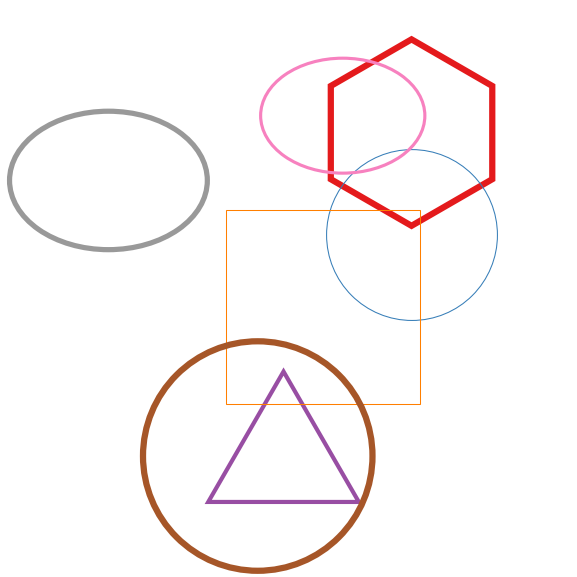[{"shape": "hexagon", "thickness": 3, "radius": 0.81, "center": [0.713, 0.77]}, {"shape": "circle", "thickness": 0.5, "radius": 0.74, "center": [0.713, 0.592]}, {"shape": "triangle", "thickness": 2, "radius": 0.75, "center": [0.491, 0.205]}, {"shape": "square", "thickness": 0.5, "radius": 0.84, "center": [0.559, 0.467]}, {"shape": "circle", "thickness": 3, "radius": 0.99, "center": [0.446, 0.209]}, {"shape": "oval", "thickness": 1.5, "radius": 0.71, "center": [0.593, 0.799]}, {"shape": "oval", "thickness": 2.5, "radius": 0.86, "center": [0.188, 0.687]}]